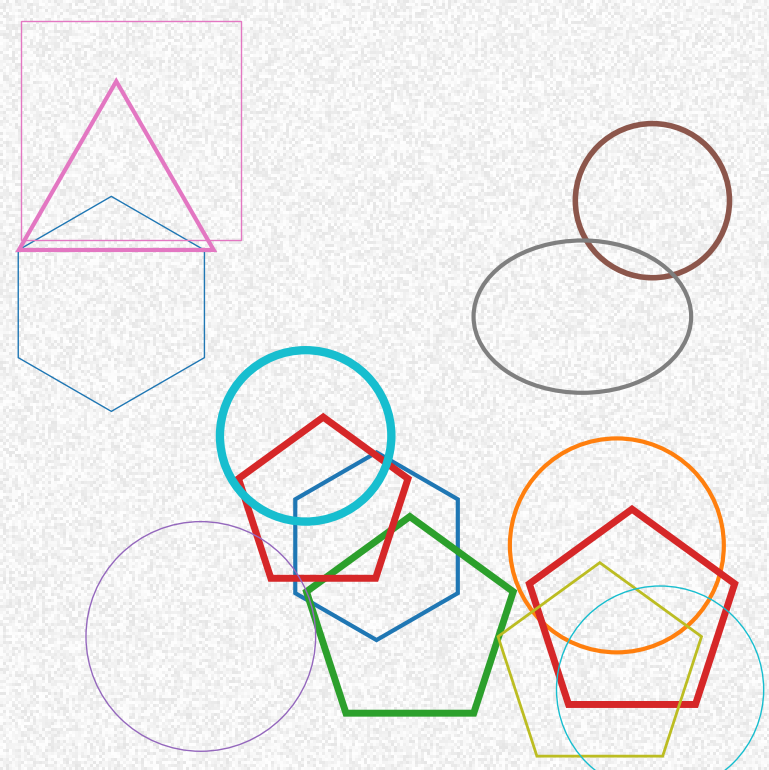[{"shape": "hexagon", "thickness": 0.5, "radius": 0.7, "center": [0.145, 0.605]}, {"shape": "hexagon", "thickness": 1.5, "radius": 0.61, "center": [0.489, 0.291]}, {"shape": "circle", "thickness": 1.5, "radius": 0.69, "center": [0.801, 0.292]}, {"shape": "pentagon", "thickness": 2.5, "radius": 0.71, "center": [0.532, 0.188]}, {"shape": "pentagon", "thickness": 2.5, "radius": 0.58, "center": [0.42, 0.343]}, {"shape": "pentagon", "thickness": 2.5, "radius": 0.7, "center": [0.821, 0.199]}, {"shape": "circle", "thickness": 0.5, "radius": 0.75, "center": [0.261, 0.173]}, {"shape": "circle", "thickness": 2, "radius": 0.5, "center": [0.847, 0.739]}, {"shape": "square", "thickness": 0.5, "radius": 0.71, "center": [0.17, 0.831]}, {"shape": "triangle", "thickness": 1.5, "radius": 0.73, "center": [0.151, 0.748]}, {"shape": "oval", "thickness": 1.5, "radius": 0.71, "center": [0.756, 0.589]}, {"shape": "pentagon", "thickness": 1, "radius": 0.69, "center": [0.779, 0.13]}, {"shape": "circle", "thickness": 3, "radius": 0.56, "center": [0.397, 0.434]}, {"shape": "circle", "thickness": 0.5, "radius": 0.67, "center": [0.857, 0.104]}]